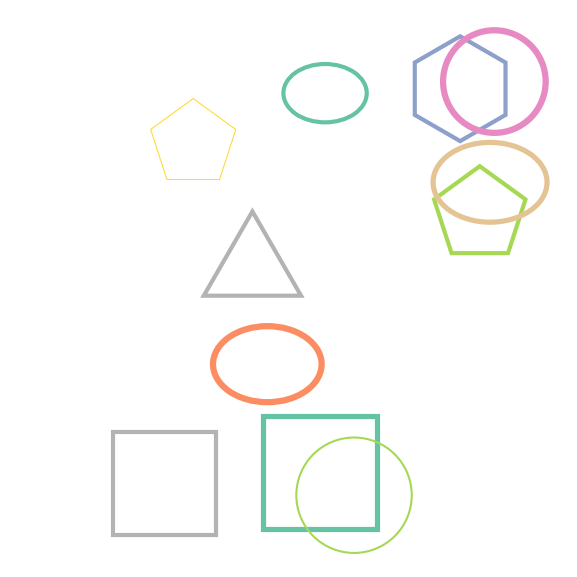[{"shape": "oval", "thickness": 2, "radius": 0.36, "center": [0.563, 0.838]}, {"shape": "square", "thickness": 2.5, "radius": 0.49, "center": [0.554, 0.181]}, {"shape": "oval", "thickness": 3, "radius": 0.47, "center": [0.463, 0.368]}, {"shape": "hexagon", "thickness": 2, "radius": 0.45, "center": [0.797, 0.846]}, {"shape": "circle", "thickness": 3, "radius": 0.44, "center": [0.856, 0.858]}, {"shape": "circle", "thickness": 1, "radius": 0.5, "center": [0.613, 0.142]}, {"shape": "pentagon", "thickness": 2, "radius": 0.42, "center": [0.831, 0.628]}, {"shape": "pentagon", "thickness": 0.5, "radius": 0.39, "center": [0.335, 0.751]}, {"shape": "oval", "thickness": 2.5, "radius": 0.49, "center": [0.849, 0.683]}, {"shape": "triangle", "thickness": 2, "radius": 0.49, "center": [0.437, 0.536]}, {"shape": "square", "thickness": 2, "radius": 0.44, "center": [0.285, 0.162]}]